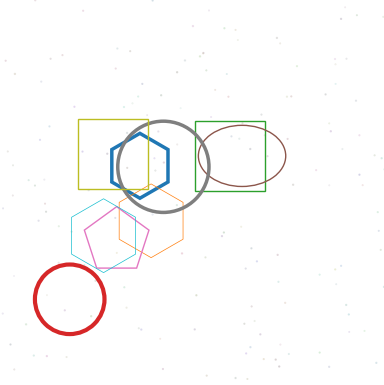[{"shape": "hexagon", "thickness": 2.5, "radius": 0.42, "center": [0.363, 0.569]}, {"shape": "hexagon", "thickness": 0.5, "radius": 0.48, "center": [0.392, 0.427]}, {"shape": "square", "thickness": 1, "radius": 0.45, "center": [0.598, 0.594]}, {"shape": "circle", "thickness": 3, "radius": 0.45, "center": [0.181, 0.223]}, {"shape": "oval", "thickness": 1, "radius": 0.57, "center": [0.629, 0.595]}, {"shape": "pentagon", "thickness": 1, "radius": 0.44, "center": [0.303, 0.375]}, {"shape": "circle", "thickness": 2.5, "radius": 0.59, "center": [0.424, 0.567]}, {"shape": "square", "thickness": 1, "radius": 0.45, "center": [0.294, 0.6]}, {"shape": "hexagon", "thickness": 0.5, "radius": 0.48, "center": [0.269, 0.388]}]